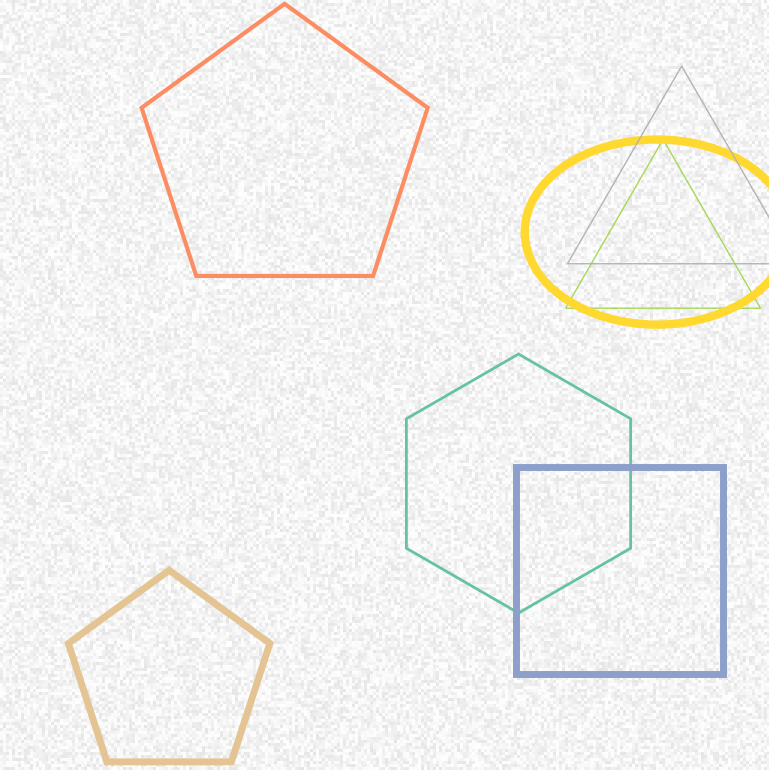[{"shape": "hexagon", "thickness": 1, "radius": 0.84, "center": [0.673, 0.372]}, {"shape": "pentagon", "thickness": 1.5, "radius": 0.98, "center": [0.37, 0.8]}, {"shape": "square", "thickness": 2.5, "radius": 0.67, "center": [0.805, 0.259]}, {"shape": "triangle", "thickness": 0.5, "radius": 0.73, "center": [0.861, 0.673]}, {"shape": "oval", "thickness": 3, "radius": 0.86, "center": [0.853, 0.699]}, {"shape": "pentagon", "thickness": 2.5, "radius": 0.69, "center": [0.22, 0.122]}, {"shape": "triangle", "thickness": 0.5, "radius": 0.86, "center": [0.885, 0.743]}]